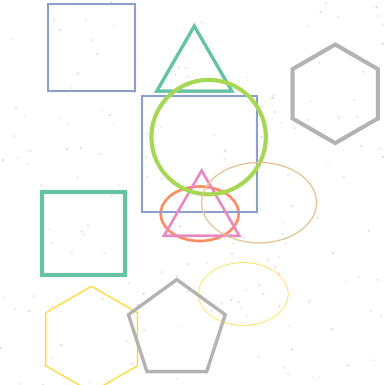[{"shape": "triangle", "thickness": 2.5, "radius": 0.56, "center": [0.505, 0.82]}, {"shape": "square", "thickness": 3, "radius": 0.54, "center": [0.217, 0.394]}, {"shape": "oval", "thickness": 2, "radius": 0.51, "center": [0.519, 0.445]}, {"shape": "square", "thickness": 1.5, "radius": 0.75, "center": [0.518, 0.6]}, {"shape": "square", "thickness": 1.5, "radius": 0.56, "center": [0.238, 0.877]}, {"shape": "triangle", "thickness": 2, "radius": 0.57, "center": [0.524, 0.444]}, {"shape": "circle", "thickness": 3, "radius": 0.74, "center": [0.542, 0.644]}, {"shape": "hexagon", "thickness": 1, "radius": 0.69, "center": [0.238, 0.119]}, {"shape": "oval", "thickness": 0.5, "radius": 0.58, "center": [0.632, 0.236]}, {"shape": "oval", "thickness": 1, "radius": 0.75, "center": [0.673, 0.474]}, {"shape": "pentagon", "thickness": 2.5, "radius": 0.66, "center": [0.459, 0.142]}, {"shape": "hexagon", "thickness": 3, "radius": 0.64, "center": [0.871, 0.756]}]